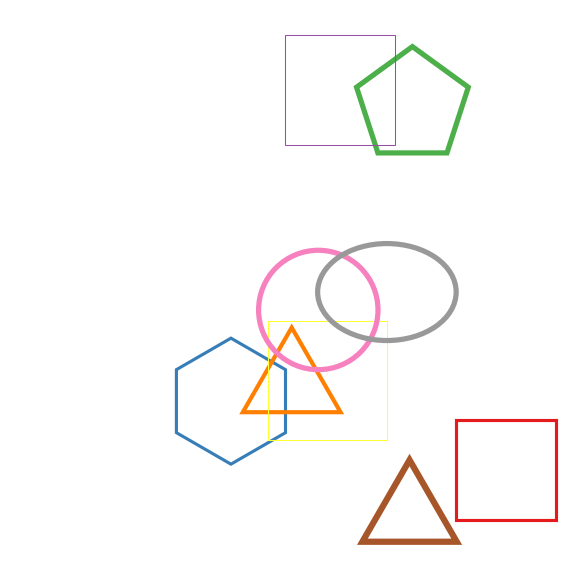[{"shape": "square", "thickness": 1.5, "radius": 0.43, "center": [0.876, 0.185]}, {"shape": "hexagon", "thickness": 1.5, "radius": 0.55, "center": [0.4, 0.304]}, {"shape": "pentagon", "thickness": 2.5, "radius": 0.51, "center": [0.714, 0.817]}, {"shape": "square", "thickness": 0.5, "radius": 0.48, "center": [0.588, 0.843]}, {"shape": "triangle", "thickness": 2, "radius": 0.49, "center": [0.505, 0.334]}, {"shape": "square", "thickness": 0.5, "radius": 0.51, "center": [0.566, 0.341]}, {"shape": "triangle", "thickness": 3, "radius": 0.47, "center": [0.709, 0.108]}, {"shape": "circle", "thickness": 2.5, "radius": 0.52, "center": [0.551, 0.462]}, {"shape": "oval", "thickness": 2.5, "radius": 0.6, "center": [0.67, 0.493]}]